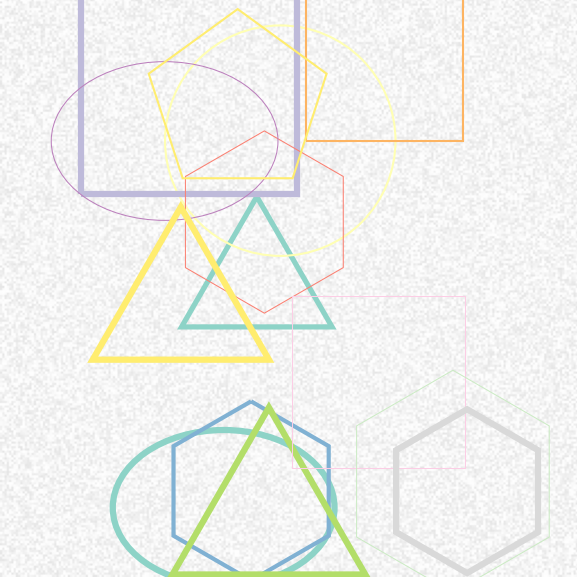[{"shape": "triangle", "thickness": 2.5, "radius": 0.75, "center": [0.445, 0.508]}, {"shape": "oval", "thickness": 3, "radius": 0.96, "center": [0.387, 0.12]}, {"shape": "circle", "thickness": 1, "radius": 1.0, "center": [0.485, 0.756]}, {"shape": "square", "thickness": 3, "radius": 0.93, "center": [0.327, 0.85]}, {"shape": "hexagon", "thickness": 0.5, "radius": 0.79, "center": [0.458, 0.615]}, {"shape": "hexagon", "thickness": 2, "radius": 0.78, "center": [0.435, 0.149]}, {"shape": "square", "thickness": 1, "radius": 0.68, "center": [0.666, 0.89]}, {"shape": "triangle", "thickness": 3, "radius": 0.96, "center": [0.466, 0.101]}, {"shape": "square", "thickness": 0.5, "radius": 0.75, "center": [0.655, 0.338]}, {"shape": "hexagon", "thickness": 3, "radius": 0.71, "center": [0.809, 0.149]}, {"shape": "oval", "thickness": 0.5, "radius": 0.98, "center": [0.285, 0.755]}, {"shape": "hexagon", "thickness": 0.5, "radius": 0.96, "center": [0.784, 0.165]}, {"shape": "pentagon", "thickness": 1, "radius": 0.81, "center": [0.412, 0.821]}, {"shape": "triangle", "thickness": 3, "radius": 0.88, "center": [0.313, 0.464]}]